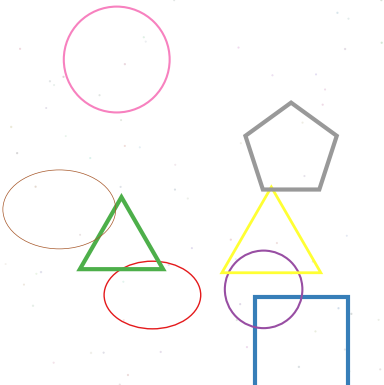[{"shape": "oval", "thickness": 1, "radius": 0.63, "center": [0.396, 0.234]}, {"shape": "square", "thickness": 3, "radius": 0.6, "center": [0.783, 0.109]}, {"shape": "triangle", "thickness": 3, "radius": 0.62, "center": [0.315, 0.363]}, {"shape": "circle", "thickness": 1.5, "radius": 0.5, "center": [0.685, 0.248]}, {"shape": "triangle", "thickness": 2, "radius": 0.74, "center": [0.705, 0.366]}, {"shape": "oval", "thickness": 0.5, "radius": 0.73, "center": [0.154, 0.456]}, {"shape": "circle", "thickness": 1.5, "radius": 0.69, "center": [0.303, 0.845]}, {"shape": "pentagon", "thickness": 3, "radius": 0.62, "center": [0.756, 0.609]}]